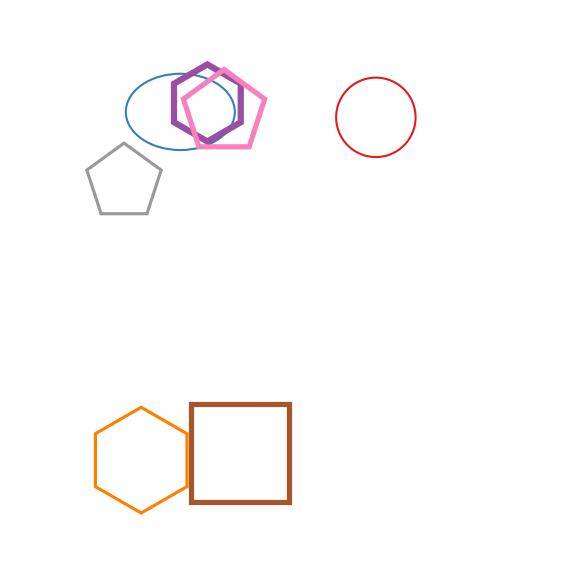[{"shape": "circle", "thickness": 1, "radius": 0.34, "center": [0.651, 0.796]}, {"shape": "oval", "thickness": 1, "radius": 0.47, "center": [0.312, 0.805]}, {"shape": "hexagon", "thickness": 3, "radius": 0.33, "center": [0.359, 0.821]}, {"shape": "hexagon", "thickness": 1.5, "radius": 0.46, "center": [0.244, 0.202]}, {"shape": "square", "thickness": 2.5, "radius": 0.42, "center": [0.415, 0.216]}, {"shape": "pentagon", "thickness": 2.5, "radius": 0.37, "center": [0.388, 0.805]}, {"shape": "pentagon", "thickness": 1.5, "radius": 0.34, "center": [0.215, 0.684]}]